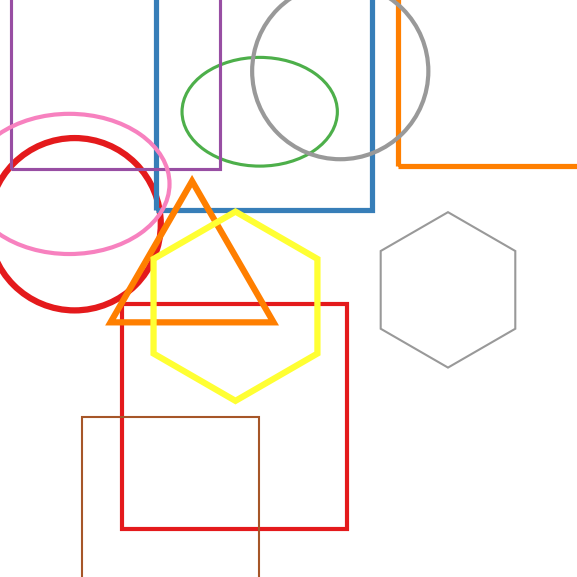[{"shape": "circle", "thickness": 3, "radius": 0.75, "center": [0.129, 0.611]}, {"shape": "square", "thickness": 2, "radius": 0.97, "center": [0.406, 0.278]}, {"shape": "square", "thickness": 2.5, "radius": 0.93, "center": [0.457, 0.822]}, {"shape": "oval", "thickness": 1.5, "radius": 0.67, "center": [0.45, 0.806]}, {"shape": "square", "thickness": 1.5, "radius": 0.91, "center": [0.2, 0.888]}, {"shape": "square", "thickness": 2.5, "radius": 0.82, "center": [0.853, 0.874]}, {"shape": "triangle", "thickness": 3, "radius": 0.81, "center": [0.333, 0.522]}, {"shape": "hexagon", "thickness": 3, "radius": 0.82, "center": [0.408, 0.469]}, {"shape": "square", "thickness": 1, "radius": 0.76, "center": [0.295, 0.125]}, {"shape": "oval", "thickness": 2, "radius": 0.87, "center": [0.12, 0.681]}, {"shape": "hexagon", "thickness": 1, "radius": 0.67, "center": [0.776, 0.497]}, {"shape": "circle", "thickness": 2, "radius": 0.76, "center": [0.589, 0.876]}]